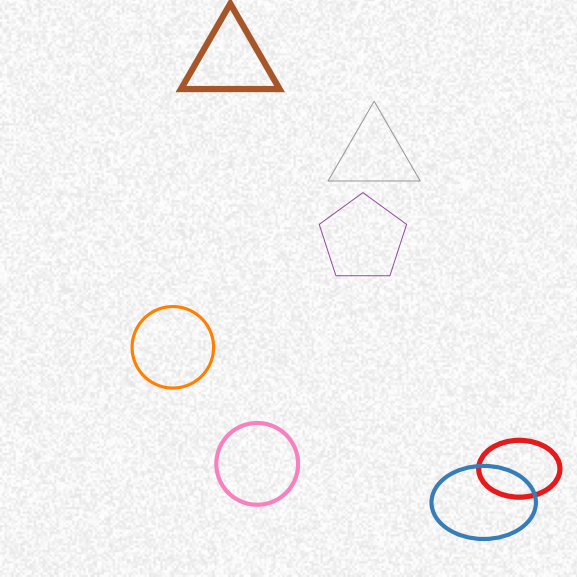[{"shape": "oval", "thickness": 2.5, "radius": 0.35, "center": [0.899, 0.187]}, {"shape": "oval", "thickness": 2, "radius": 0.45, "center": [0.838, 0.129]}, {"shape": "pentagon", "thickness": 0.5, "radius": 0.4, "center": [0.628, 0.586]}, {"shape": "circle", "thickness": 1.5, "radius": 0.35, "center": [0.299, 0.398]}, {"shape": "triangle", "thickness": 3, "radius": 0.49, "center": [0.399, 0.894]}, {"shape": "circle", "thickness": 2, "radius": 0.35, "center": [0.445, 0.196]}, {"shape": "triangle", "thickness": 0.5, "radius": 0.46, "center": [0.648, 0.732]}]